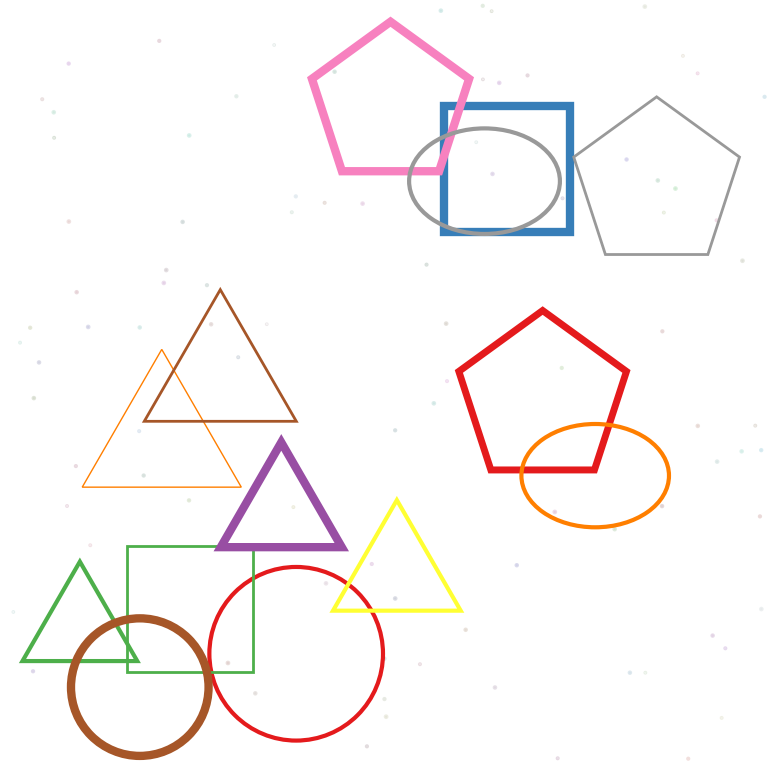[{"shape": "pentagon", "thickness": 2.5, "radius": 0.57, "center": [0.705, 0.482]}, {"shape": "circle", "thickness": 1.5, "radius": 0.56, "center": [0.385, 0.151]}, {"shape": "square", "thickness": 3, "radius": 0.41, "center": [0.659, 0.78]}, {"shape": "triangle", "thickness": 1.5, "radius": 0.43, "center": [0.104, 0.185]}, {"shape": "square", "thickness": 1, "radius": 0.41, "center": [0.247, 0.21]}, {"shape": "triangle", "thickness": 3, "radius": 0.45, "center": [0.365, 0.335]}, {"shape": "triangle", "thickness": 0.5, "radius": 0.6, "center": [0.21, 0.427]}, {"shape": "oval", "thickness": 1.5, "radius": 0.48, "center": [0.773, 0.382]}, {"shape": "triangle", "thickness": 1.5, "radius": 0.48, "center": [0.515, 0.255]}, {"shape": "triangle", "thickness": 1, "radius": 0.57, "center": [0.286, 0.51]}, {"shape": "circle", "thickness": 3, "radius": 0.45, "center": [0.182, 0.108]}, {"shape": "pentagon", "thickness": 3, "radius": 0.54, "center": [0.507, 0.864]}, {"shape": "oval", "thickness": 1.5, "radius": 0.49, "center": [0.629, 0.765]}, {"shape": "pentagon", "thickness": 1, "radius": 0.57, "center": [0.853, 0.761]}]